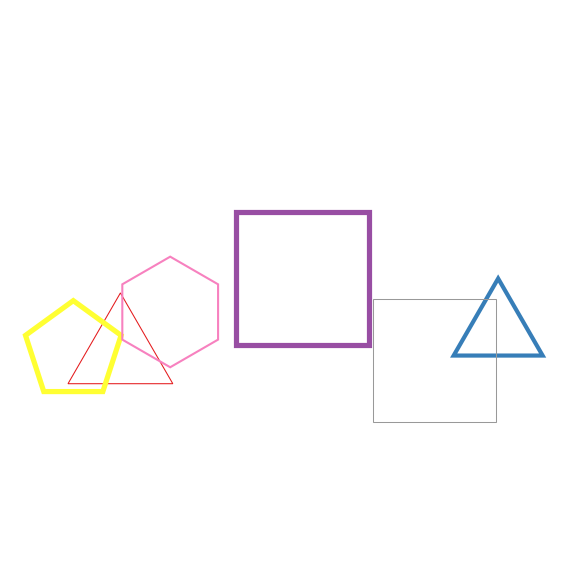[{"shape": "triangle", "thickness": 0.5, "radius": 0.52, "center": [0.209, 0.387]}, {"shape": "triangle", "thickness": 2, "radius": 0.44, "center": [0.863, 0.428]}, {"shape": "square", "thickness": 2.5, "radius": 0.58, "center": [0.524, 0.516]}, {"shape": "pentagon", "thickness": 2.5, "radius": 0.44, "center": [0.127, 0.392]}, {"shape": "hexagon", "thickness": 1, "radius": 0.48, "center": [0.295, 0.459]}, {"shape": "square", "thickness": 0.5, "radius": 0.53, "center": [0.752, 0.376]}]